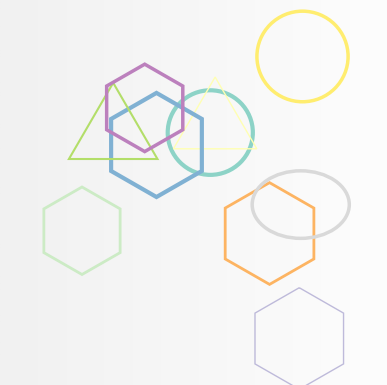[{"shape": "circle", "thickness": 3, "radius": 0.55, "center": [0.543, 0.656]}, {"shape": "triangle", "thickness": 1, "radius": 0.62, "center": [0.555, 0.676]}, {"shape": "hexagon", "thickness": 1, "radius": 0.66, "center": [0.772, 0.121]}, {"shape": "hexagon", "thickness": 3, "radius": 0.68, "center": [0.404, 0.623]}, {"shape": "hexagon", "thickness": 2, "radius": 0.66, "center": [0.696, 0.393]}, {"shape": "triangle", "thickness": 1.5, "radius": 0.66, "center": [0.292, 0.653]}, {"shape": "oval", "thickness": 2.5, "radius": 0.63, "center": [0.776, 0.469]}, {"shape": "hexagon", "thickness": 2.5, "radius": 0.57, "center": [0.373, 0.72]}, {"shape": "hexagon", "thickness": 2, "radius": 0.57, "center": [0.212, 0.401]}, {"shape": "circle", "thickness": 2.5, "radius": 0.59, "center": [0.781, 0.853]}]